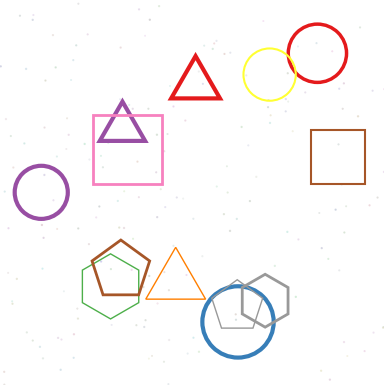[{"shape": "circle", "thickness": 2.5, "radius": 0.38, "center": [0.824, 0.862]}, {"shape": "triangle", "thickness": 3, "radius": 0.37, "center": [0.508, 0.781]}, {"shape": "circle", "thickness": 3, "radius": 0.46, "center": [0.618, 0.164]}, {"shape": "hexagon", "thickness": 1, "radius": 0.42, "center": [0.287, 0.256]}, {"shape": "circle", "thickness": 3, "radius": 0.34, "center": [0.107, 0.5]}, {"shape": "triangle", "thickness": 3, "radius": 0.34, "center": [0.318, 0.668]}, {"shape": "triangle", "thickness": 1, "radius": 0.45, "center": [0.456, 0.268]}, {"shape": "circle", "thickness": 1.5, "radius": 0.34, "center": [0.7, 0.806]}, {"shape": "pentagon", "thickness": 2, "radius": 0.39, "center": [0.314, 0.298]}, {"shape": "square", "thickness": 1.5, "radius": 0.35, "center": [0.877, 0.592]}, {"shape": "square", "thickness": 2, "radius": 0.45, "center": [0.331, 0.612]}, {"shape": "hexagon", "thickness": 2, "radius": 0.34, "center": [0.689, 0.219]}, {"shape": "pentagon", "thickness": 1, "radius": 0.35, "center": [0.616, 0.204]}]